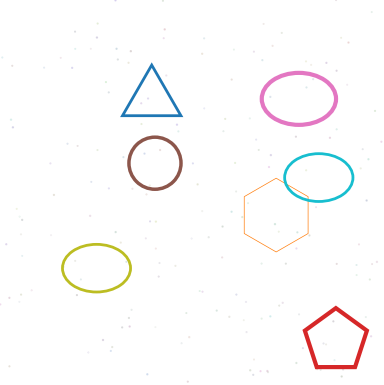[{"shape": "triangle", "thickness": 2, "radius": 0.44, "center": [0.394, 0.743]}, {"shape": "hexagon", "thickness": 0.5, "radius": 0.48, "center": [0.717, 0.441]}, {"shape": "pentagon", "thickness": 3, "radius": 0.42, "center": [0.872, 0.115]}, {"shape": "circle", "thickness": 2.5, "radius": 0.34, "center": [0.403, 0.576]}, {"shape": "oval", "thickness": 3, "radius": 0.48, "center": [0.776, 0.743]}, {"shape": "oval", "thickness": 2, "radius": 0.44, "center": [0.251, 0.303]}, {"shape": "oval", "thickness": 2, "radius": 0.44, "center": [0.828, 0.539]}]